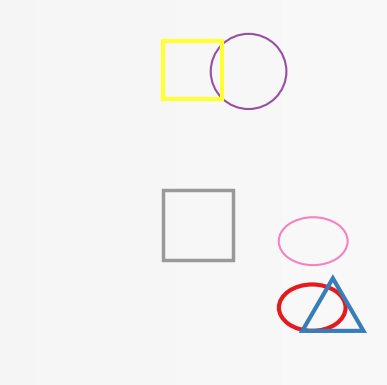[{"shape": "oval", "thickness": 3, "radius": 0.43, "center": [0.806, 0.201]}, {"shape": "triangle", "thickness": 3, "radius": 0.46, "center": [0.859, 0.186]}, {"shape": "circle", "thickness": 1.5, "radius": 0.49, "center": [0.641, 0.814]}, {"shape": "square", "thickness": 3, "radius": 0.38, "center": [0.496, 0.817]}, {"shape": "oval", "thickness": 1.5, "radius": 0.44, "center": [0.808, 0.374]}, {"shape": "square", "thickness": 2.5, "radius": 0.45, "center": [0.511, 0.416]}]